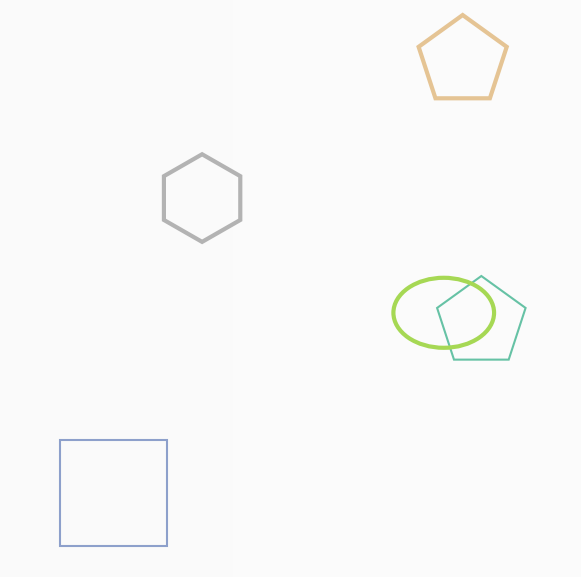[{"shape": "pentagon", "thickness": 1, "radius": 0.4, "center": [0.828, 0.441]}, {"shape": "square", "thickness": 1, "radius": 0.46, "center": [0.195, 0.145]}, {"shape": "oval", "thickness": 2, "radius": 0.43, "center": [0.763, 0.458]}, {"shape": "pentagon", "thickness": 2, "radius": 0.4, "center": [0.796, 0.893]}, {"shape": "hexagon", "thickness": 2, "radius": 0.38, "center": [0.348, 0.656]}]